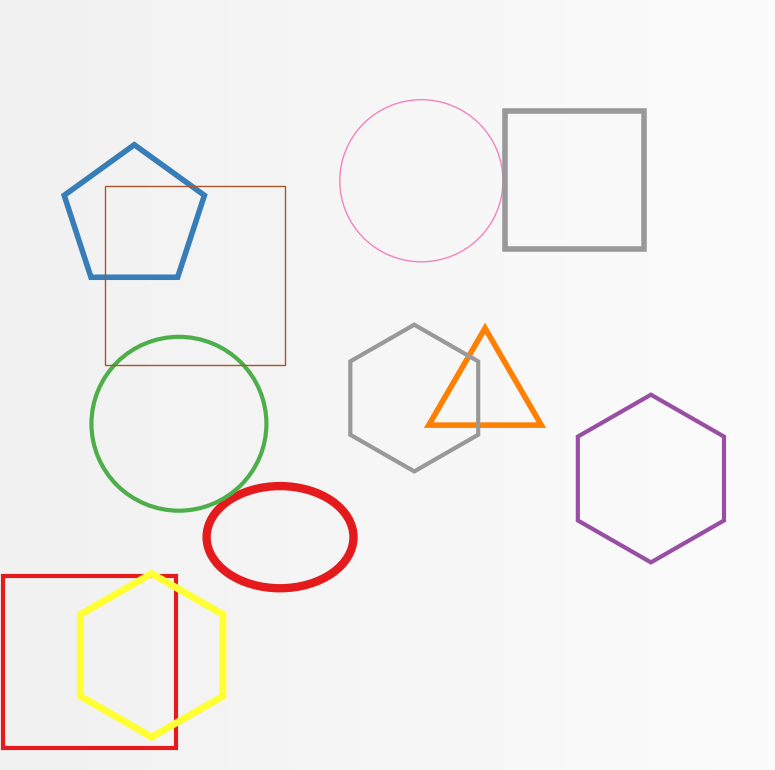[{"shape": "square", "thickness": 1.5, "radius": 0.56, "center": [0.116, 0.14]}, {"shape": "oval", "thickness": 3, "radius": 0.47, "center": [0.361, 0.302]}, {"shape": "pentagon", "thickness": 2, "radius": 0.48, "center": [0.173, 0.717]}, {"shape": "circle", "thickness": 1.5, "radius": 0.56, "center": [0.231, 0.45]}, {"shape": "hexagon", "thickness": 1.5, "radius": 0.54, "center": [0.84, 0.379]}, {"shape": "triangle", "thickness": 2, "radius": 0.42, "center": [0.626, 0.49]}, {"shape": "hexagon", "thickness": 2.5, "radius": 0.53, "center": [0.196, 0.149]}, {"shape": "square", "thickness": 0.5, "radius": 0.58, "center": [0.252, 0.643]}, {"shape": "circle", "thickness": 0.5, "radius": 0.53, "center": [0.544, 0.765]}, {"shape": "hexagon", "thickness": 1.5, "radius": 0.48, "center": [0.535, 0.483]}, {"shape": "square", "thickness": 2, "radius": 0.45, "center": [0.742, 0.767]}]